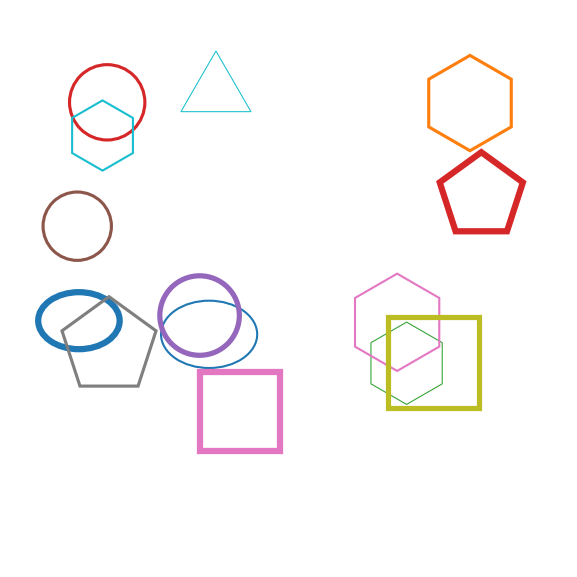[{"shape": "oval", "thickness": 3, "radius": 0.35, "center": [0.137, 0.444]}, {"shape": "oval", "thickness": 1, "radius": 0.42, "center": [0.362, 0.42]}, {"shape": "hexagon", "thickness": 1.5, "radius": 0.41, "center": [0.814, 0.821]}, {"shape": "hexagon", "thickness": 0.5, "radius": 0.36, "center": [0.704, 0.37]}, {"shape": "circle", "thickness": 1.5, "radius": 0.33, "center": [0.186, 0.822]}, {"shape": "pentagon", "thickness": 3, "radius": 0.38, "center": [0.833, 0.66]}, {"shape": "circle", "thickness": 2.5, "radius": 0.34, "center": [0.346, 0.453]}, {"shape": "circle", "thickness": 1.5, "radius": 0.3, "center": [0.134, 0.607]}, {"shape": "square", "thickness": 3, "radius": 0.34, "center": [0.415, 0.287]}, {"shape": "hexagon", "thickness": 1, "radius": 0.42, "center": [0.688, 0.441]}, {"shape": "pentagon", "thickness": 1.5, "radius": 0.43, "center": [0.189, 0.4]}, {"shape": "square", "thickness": 2.5, "radius": 0.4, "center": [0.75, 0.371]}, {"shape": "hexagon", "thickness": 1, "radius": 0.3, "center": [0.178, 0.765]}, {"shape": "triangle", "thickness": 0.5, "radius": 0.35, "center": [0.374, 0.841]}]